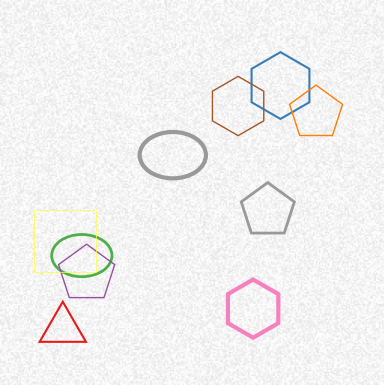[{"shape": "triangle", "thickness": 1.5, "radius": 0.35, "center": [0.163, 0.147]}, {"shape": "hexagon", "thickness": 1.5, "radius": 0.43, "center": [0.729, 0.778]}, {"shape": "oval", "thickness": 2, "radius": 0.39, "center": [0.213, 0.336]}, {"shape": "pentagon", "thickness": 1, "radius": 0.38, "center": [0.225, 0.289]}, {"shape": "pentagon", "thickness": 1, "radius": 0.36, "center": [0.821, 0.707]}, {"shape": "square", "thickness": 0.5, "radius": 0.4, "center": [0.169, 0.375]}, {"shape": "hexagon", "thickness": 1, "radius": 0.38, "center": [0.618, 0.725]}, {"shape": "hexagon", "thickness": 3, "radius": 0.38, "center": [0.657, 0.198]}, {"shape": "oval", "thickness": 3, "radius": 0.43, "center": [0.449, 0.597]}, {"shape": "pentagon", "thickness": 2, "radius": 0.36, "center": [0.696, 0.453]}]